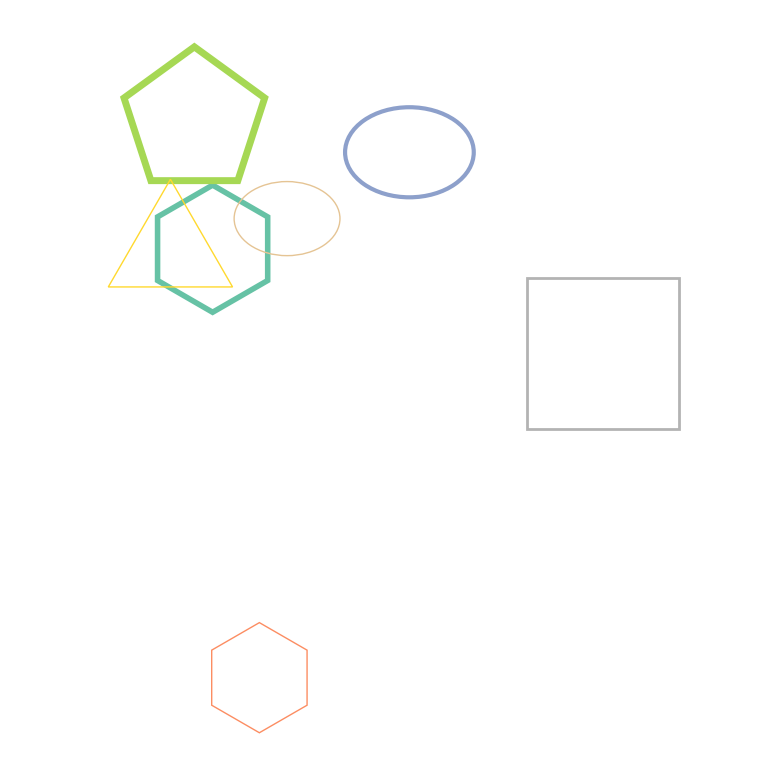[{"shape": "hexagon", "thickness": 2, "radius": 0.41, "center": [0.276, 0.677]}, {"shape": "hexagon", "thickness": 0.5, "radius": 0.36, "center": [0.337, 0.12]}, {"shape": "oval", "thickness": 1.5, "radius": 0.42, "center": [0.532, 0.802]}, {"shape": "pentagon", "thickness": 2.5, "radius": 0.48, "center": [0.252, 0.843]}, {"shape": "triangle", "thickness": 0.5, "radius": 0.47, "center": [0.221, 0.674]}, {"shape": "oval", "thickness": 0.5, "radius": 0.34, "center": [0.373, 0.716]}, {"shape": "square", "thickness": 1, "radius": 0.49, "center": [0.783, 0.541]}]